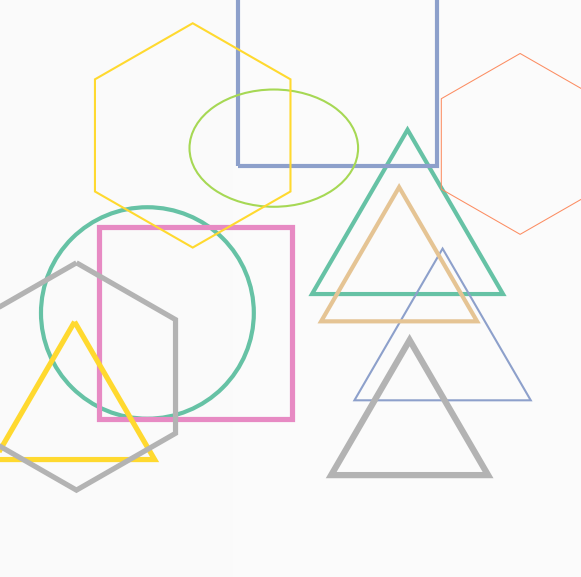[{"shape": "triangle", "thickness": 2, "radius": 0.95, "center": [0.701, 0.585]}, {"shape": "circle", "thickness": 2, "radius": 0.92, "center": [0.254, 0.457]}, {"shape": "hexagon", "thickness": 0.5, "radius": 0.78, "center": [0.895, 0.75]}, {"shape": "triangle", "thickness": 1, "radius": 0.88, "center": [0.761, 0.394]}, {"shape": "square", "thickness": 2, "radius": 0.86, "center": [0.58, 0.883]}, {"shape": "square", "thickness": 2.5, "radius": 0.83, "center": [0.336, 0.44]}, {"shape": "oval", "thickness": 1, "radius": 0.73, "center": [0.471, 0.743]}, {"shape": "triangle", "thickness": 2.5, "radius": 0.8, "center": [0.128, 0.283]}, {"shape": "hexagon", "thickness": 1, "radius": 0.97, "center": [0.332, 0.765]}, {"shape": "triangle", "thickness": 2, "radius": 0.77, "center": [0.687, 0.52]}, {"shape": "hexagon", "thickness": 2.5, "radius": 0.98, "center": [0.132, 0.347]}, {"shape": "triangle", "thickness": 3, "radius": 0.78, "center": [0.705, 0.254]}]